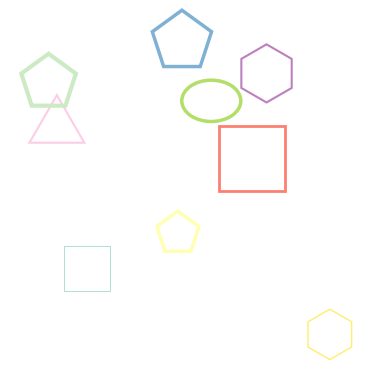[{"shape": "square", "thickness": 0.5, "radius": 0.29, "center": [0.226, 0.302]}, {"shape": "pentagon", "thickness": 2.5, "radius": 0.29, "center": [0.462, 0.394]}, {"shape": "square", "thickness": 2, "radius": 0.43, "center": [0.655, 0.588]}, {"shape": "pentagon", "thickness": 2.5, "radius": 0.4, "center": [0.473, 0.893]}, {"shape": "oval", "thickness": 2.5, "radius": 0.38, "center": [0.549, 0.738]}, {"shape": "triangle", "thickness": 1.5, "radius": 0.41, "center": [0.148, 0.67]}, {"shape": "hexagon", "thickness": 1.5, "radius": 0.38, "center": [0.692, 0.809]}, {"shape": "pentagon", "thickness": 3, "radius": 0.37, "center": [0.126, 0.786]}, {"shape": "hexagon", "thickness": 1, "radius": 0.33, "center": [0.857, 0.131]}]